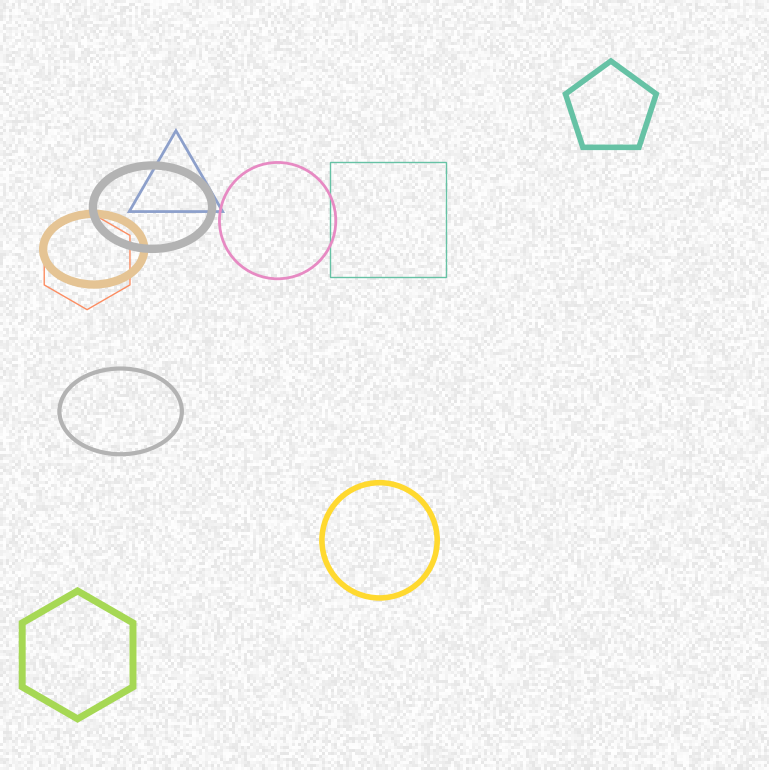[{"shape": "pentagon", "thickness": 2, "radius": 0.31, "center": [0.793, 0.859]}, {"shape": "square", "thickness": 0.5, "radius": 0.37, "center": [0.504, 0.715]}, {"shape": "hexagon", "thickness": 0.5, "radius": 0.32, "center": [0.113, 0.662]}, {"shape": "triangle", "thickness": 1, "radius": 0.35, "center": [0.228, 0.76]}, {"shape": "circle", "thickness": 1, "radius": 0.38, "center": [0.361, 0.713]}, {"shape": "hexagon", "thickness": 2.5, "radius": 0.42, "center": [0.101, 0.149]}, {"shape": "circle", "thickness": 2, "radius": 0.37, "center": [0.493, 0.298]}, {"shape": "oval", "thickness": 3, "radius": 0.33, "center": [0.122, 0.676]}, {"shape": "oval", "thickness": 1.5, "radius": 0.4, "center": [0.157, 0.466]}, {"shape": "oval", "thickness": 3, "radius": 0.39, "center": [0.198, 0.731]}]